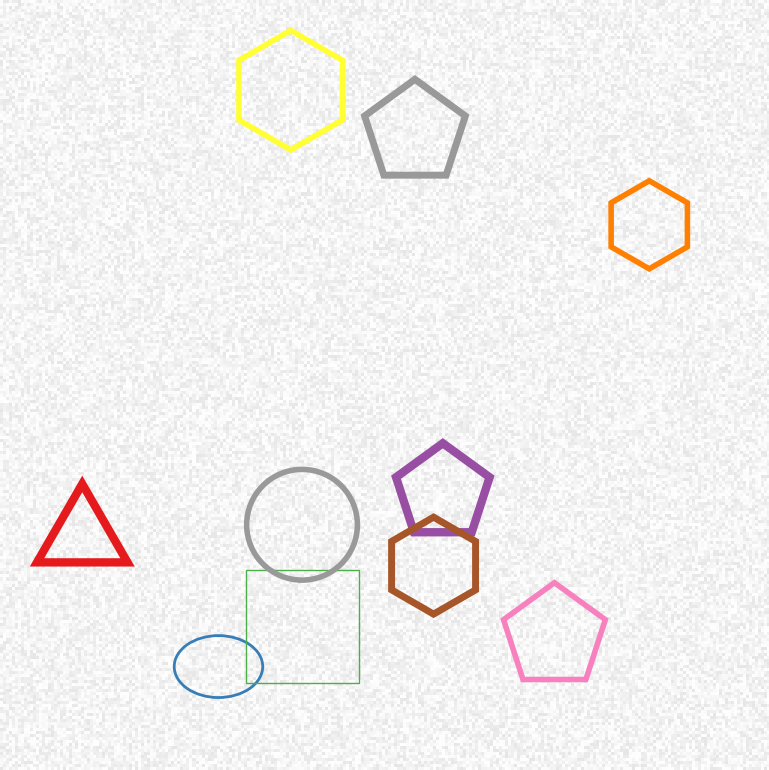[{"shape": "triangle", "thickness": 3, "radius": 0.34, "center": [0.107, 0.304]}, {"shape": "oval", "thickness": 1, "radius": 0.29, "center": [0.284, 0.134]}, {"shape": "square", "thickness": 0.5, "radius": 0.37, "center": [0.392, 0.187]}, {"shape": "pentagon", "thickness": 3, "radius": 0.32, "center": [0.575, 0.36]}, {"shape": "hexagon", "thickness": 2, "radius": 0.29, "center": [0.843, 0.708]}, {"shape": "hexagon", "thickness": 2, "radius": 0.39, "center": [0.378, 0.883]}, {"shape": "hexagon", "thickness": 2.5, "radius": 0.31, "center": [0.563, 0.265]}, {"shape": "pentagon", "thickness": 2, "radius": 0.35, "center": [0.72, 0.174]}, {"shape": "circle", "thickness": 2, "radius": 0.36, "center": [0.392, 0.318]}, {"shape": "pentagon", "thickness": 2.5, "radius": 0.34, "center": [0.539, 0.828]}]